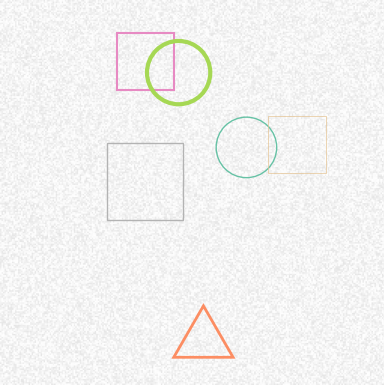[{"shape": "circle", "thickness": 1, "radius": 0.39, "center": [0.64, 0.617]}, {"shape": "triangle", "thickness": 2, "radius": 0.44, "center": [0.528, 0.116]}, {"shape": "square", "thickness": 1.5, "radius": 0.37, "center": [0.378, 0.841]}, {"shape": "circle", "thickness": 3, "radius": 0.41, "center": [0.464, 0.811]}, {"shape": "square", "thickness": 0.5, "radius": 0.37, "center": [0.771, 0.625]}, {"shape": "square", "thickness": 1, "radius": 0.5, "center": [0.376, 0.528]}]